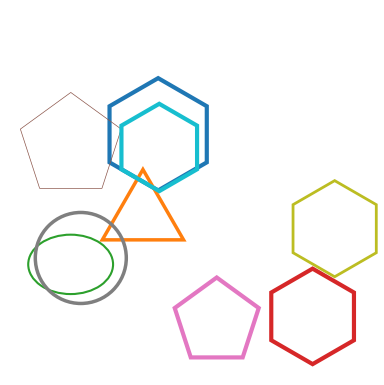[{"shape": "hexagon", "thickness": 3, "radius": 0.73, "center": [0.411, 0.651]}, {"shape": "triangle", "thickness": 2.5, "radius": 0.61, "center": [0.371, 0.438]}, {"shape": "oval", "thickness": 1.5, "radius": 0.55, "center": [0.184, 0.313]}, {"shape": "hexagon", "thickness": 3, "radius": 0.62, "center": [0.812, 0.178]}, {"shape": "pentagon", "thickness": 0.5, "radius": 0.69, "center": [0.184, 0.622]}, {"shape": "pentagon", "thickness": 3, "radius": 0.57, "center": [0.563, 0.164]}, {"shape": "circle", "thickness": 2.5, "radius": 0.59, "center": [0.21, 0.33]}, {"shape": "hexagon", "thickness": 2, "radius": 0.62, "center": [0.869, 0.406]}, {"shape": "hexagon", "thickness": 3, "radius": 0.57, "center": [0.414, 0.617]}]